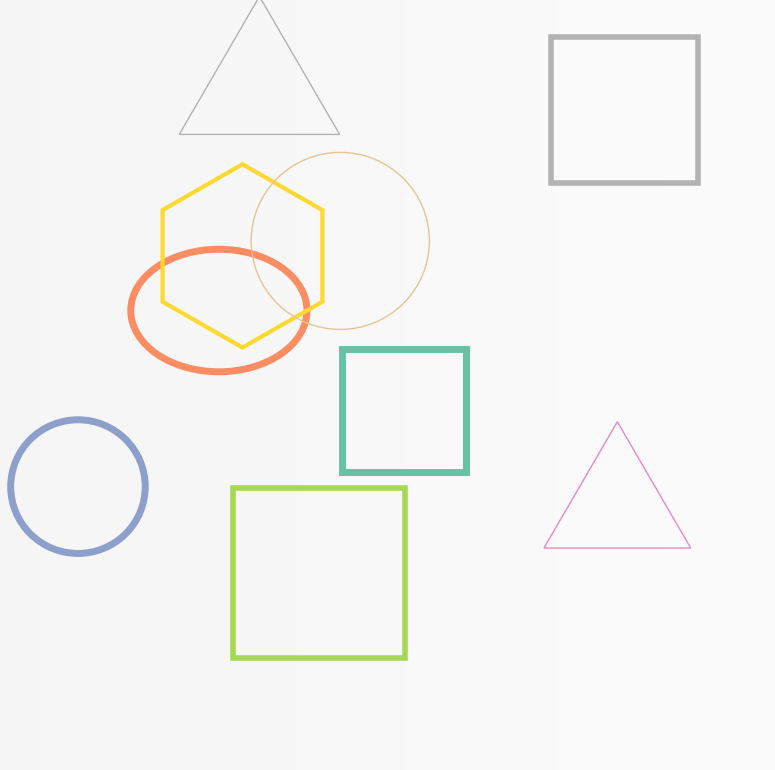[{"shape": "square", "thickness": 2.5, "radius": 0.4, "center": [0.521, 0.467]}, {"shape": "oval", "thickness": 2.5, "radius": 0.57, "center": [0.282, 0.597]}, {"shape": "circle", "thickness": 2.5, "radius": 0.43, "center": [0.101, 0.368]}, {"shape": "triangle", "thickness": 0.5, "radius": 0.55, "center": [0.797, 0.343]}, {"shape": "square", "thickness": 2, "radius": 0.55, "center": [0.411, 0.256]}, {"shape": "hexagon", "thickness": 1.5, "radius": 0.6, "center": [0.313, 0.668]}, {"shape": "circle", "thickness": 0.5, "radius": 0.57, "center": [0.439, 0.687]}, {"shape": "triangle", "thickness": 0.5, "radius": 0.6, "center": [0.335, 0.885]}, {"shape": "square", "thickness": 2, "radius": 0.48, "center": [0.806, 0.857]}]